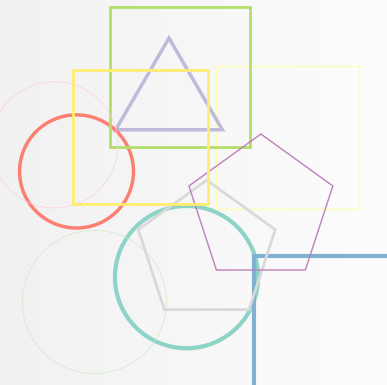[{"shape": "circle", "thickness": 3, "radius": 0.92, "center": [0.481, 0.28]}, {"shape": "square", "thickness": 1, "radius": 0.92, "center": [0.742, 0.643]}, {"shape": "triangle", "thickness": 2.5, "radius": 0.79, "center": [0.436, 0.742]}, {"shape": "circle", "thickness": 2.5, "radius": 0.73, "center": [0.197, 0.555]}, {"shape": "square", "thickness": 3, "radius": 0.89, "center": [0.833, 0.157]}, {"shape": "square", "thickness": 2, "radius": 0.9, "center": [0.464, 0.8]}, {"shape": "circle", "thickness": 0.5, "radius": 0.82, "center": [0.141, 0.624]}, {"shape": "pentagon", "thickness": 2, "radius": 0.93, "center": [0.534, 0.346]}, {"shape": "pentagon", "thickness": 1, "radius": 0.98, "center": [0.673, 0.457]}, {"shape": "circle", "thickness": 0.5, "radius": 0.93, "center": [0.244, 0.216]}, {"shape": "square", "thickness": 2, "radius": 0.87, "center": [0.362, 0.645]}]